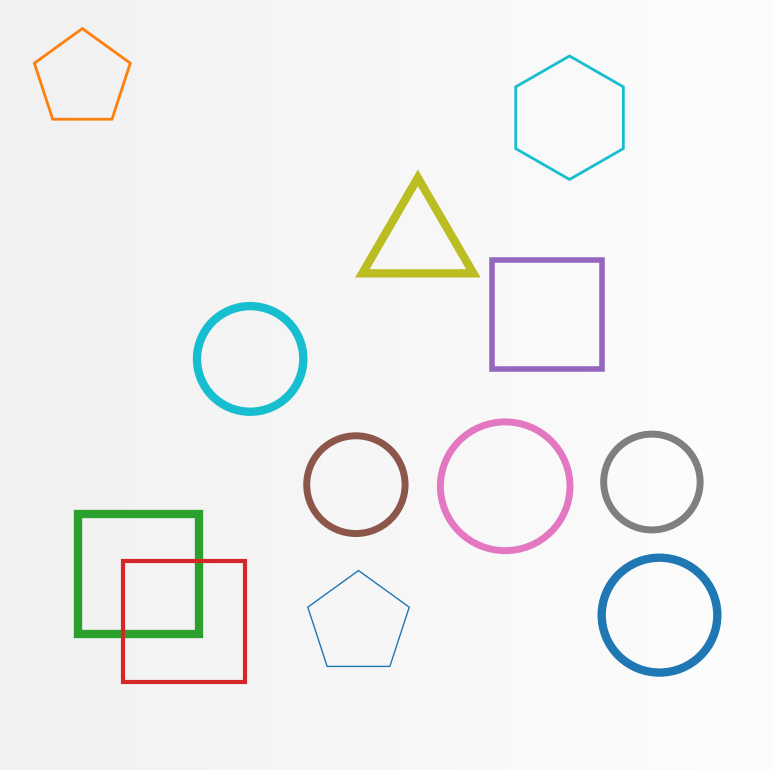[{"shape": "pentagon", "thickness": 0.5, "radius": 0.34, "center": [0.463, 0.19]}, {"shape": "circle", "thickness": 3, "radius": 0.37, "center": [0.851, 0.201]}, {"shape": "pentagon", "thickness": 1, "radius": 0.33, "center": [0.106, 0.898]}, {"shape": "square", "thickness": 3, "radius": 0.39, "center": [0.179, 0.255]}, {"shape": "square", "thickness": 1.5, "radius": 0.39, "center": [0.238, 0.193]}, {"shape": "square", "thickness": 2, "radius": 0.35, "center": [0.706, 0.592]}, {"shape": "circle", "thickness": 2.5, "radius": 0.32, "center": [0.459, 0.371]}, {"shape": "circle", "thickness": 2.5, "radius": 0.42, "center": [0.652, 0.368]}, {"shape": "circle", "thickness": 2.5, "radius": 0.31, "center": [0.841, 0.374]}, {"shape": "triangle", "thickness": 3, "radius": 0.41, "center": [0.539, 0.686]}, {"shape": "hexagon", "thickness": 1, "radius": 0.4, "center": [0.735, 0.847]}, {"shape": "circle", "thickness": 3, "radius": 0.34, "center": [0.323, 0.534]}]